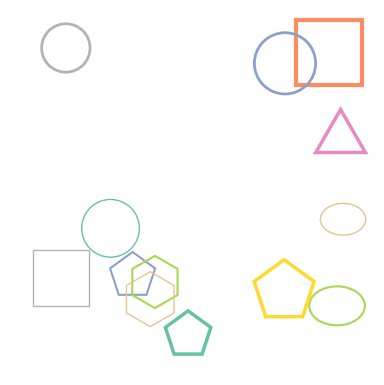[{"shape": "pentagon", "thickness": 2.5, "radius": 0.31, "center": [0.489, 0.131]}, {"shape": "circle", "thickness": 1, "radius": 0.37, "center": [0.287, 0.407]}, {"shape": "square", "thickness": 3, "radius": 0.43, "center": [0.854, 0.863]}, {"shape": "pentagon", "thickness": 1.5, "radius": 0.31, "center": [0.344, 0.284]}, {"shape": "circle", "thickness": 2, "radius": 0.4, "center": [0.74, 0.835]}, {"shape": "triangle", "thickness": 2.5, "radius": 0.37, "center": [0.885, 0.641]}, {"shape": "hexagon", "thickness": 1.5, "radius": 0.34, "center": [0.402, 0.268]}, {"shape": "oval", "thickness": 1.5, "radius": 0.36, "center": [0.875, 0.206]}, {"shape": "pentagon", "thickness": 2.5, "radius": 0.41, "center": [0.738, 0.244]}, {"shape": "oval", "thickness": 1, "radius": 0.29, "center": [0.891, 0.43]}, {"shape": "hexagon", "thickness": 1, "radius": 0.36, "center": [0.39, 0.223]}, {"shape": "circle", "thickness": 2, "radius": 0.31, "center": [0.171, 0.875]}, {"shape": "square", "thickness": 1, "radius": 0.37, "center": [0.158, 0.279]}]